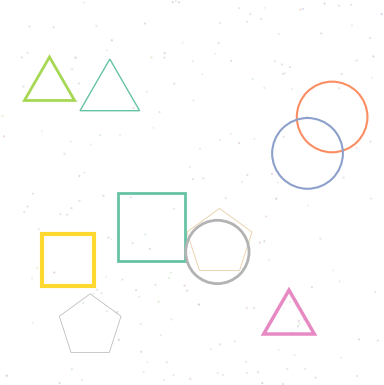[{"shape": "square", "thickness": 2, "radius": 0.44, "center": [0.393, 0.41]}, {"shape": "triangle", "thickness": 1, "radius": 0.45, "center": [0.285, 0.757]}, {"shape": "circle", "thickness": 1.5, "radius": 0.46, "center": [0.863, 0.696]}, {"shape": "circle", "thickness": 1.5, "radius": 0.46, "center": [0.799, 0.602]}, {"shape": "triangle", "thickness": 2.5, "radius": 0.38, "center": [0.751, 0.17]}, {"shape": "triangle", "thickness": 2, "radius": 0.38, "center": [0.129, 0.777]}, {"shape": "square", "thickness": 3, "radius": 0.34, "center": [0.177, 0.324]}, {"shape": "pentagon", "thickness": 0.5, "radius": 0.44, "center": [0.57, 0.37]}, {"shape": "circle", "thickness": 2, "radius": 0.41, "center": [0.565, 0.346]}, {"shape": "pentagon", "thickness": 0.5, "radius": 0.42, "center": [0.234, 0.152]}]